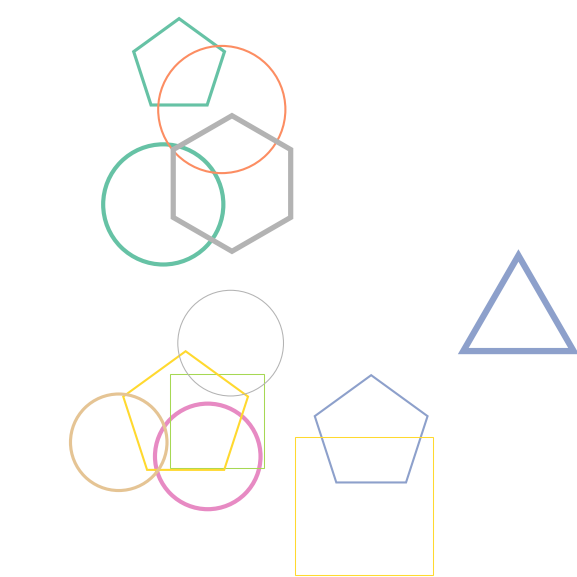[{"shape": "circle", "thickness": 2, "radius": 0.52, "center": [0.283, 0.645]}, {"shape": "pentagon", "thickness": 1.5, "radius": 0.41, "center": [0.31, 0.884]}, {"shape": "circle", "thickness": 1, "radius": 0.55, "center": [0.384, 0.809]}, {"shape": "triangle", "thickness": 3, "radius": 0.55, "center": [0.898, 0.446]}, {"shape": "pentagon", "thickness": 1, "radius": 0.51, "center": [0.643, 0.247]}, {"shape": "circle", "thickness": 2, "radius": 0.46, "center": [0.36, 0.209]}, {"shape": "square", "thickness": 0.5, "radius": 0.41, "center": [0.375, 0.27]}, {"shape": "pentagon", "thickness": 1, "radius": 0.57, "center": [0.321, 0.277]}, {"shape": "square", "thickness": 0.5, "radius": 0.6, "center": [0.631, 0.123]}, {"shape": "circle", "thickness": 1.5, "radius": 0.42, "center": [0.206, 0.233]}, {"shape": "circle", "thickness": 0.5, "radius": 0.46, "center": [0.399, 0.405]}, {"shape": "hexagon", "thickness": 2.5, "radius": 0.59, "center": [0.402, 0.681]}]